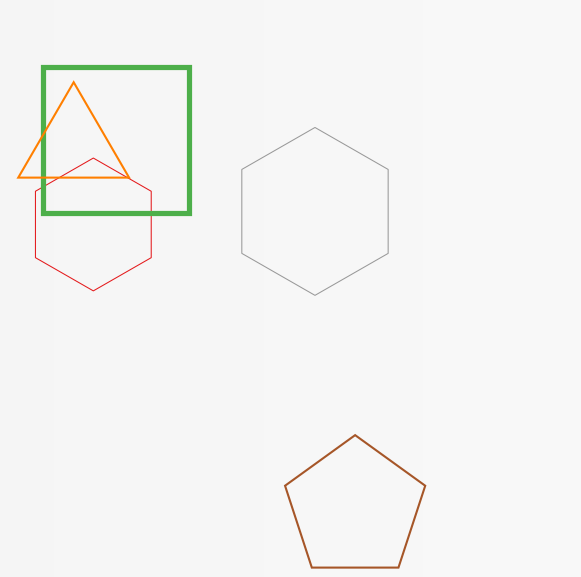[{"shape": "hexagon", "thickness": 0.5, "radius": 0.57, "center": [0.161, 0.61]}, {"shape": "square", "thickness": 2.5, "radius": 0.63, "center": [0.199, 0.757]}, {"shape": "triangle", "thickness": 1, "radius": 0.55, "center": [0.127, 0.747]}, {"shape": "pentagon", "thickness": 1, "radius": 0.63, "center": [0.611, 0.119]}, {"shape": "hexagon", "thickness": 0.5, "radius": 0.73, "center": [0.542, 0.633]}]